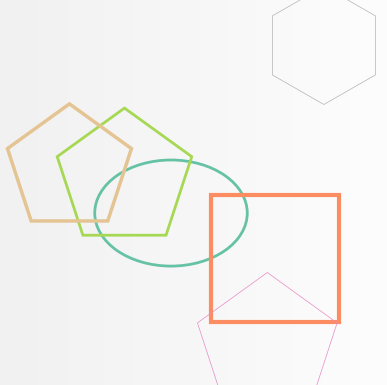[{"shape": "oval", "thickness": 2, "radius": 0.98, "center": [0.441, 0.447]}, {"shape": "square", "thickness": 3, "radius": 0.83, "center": [0.71, 0.329]}, {"shape": "pentagon", "thickness": 0.5, "radius": 0.95, "center": [0.69, 0.103]}, {"shape": "pentagon", "thickness": 2, "radius": 0.91, "center": [0.321, 0.537]}, {"shape": "pentagon", "thickness": 2.5, "radius": 0.84, "center": [0.179, 0.562]}, {"shape": "hexagon", "thickness": 0.5, "radius": 0.77, "center": [0.836, 0.882]}]